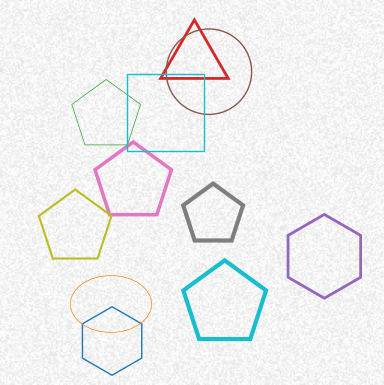[{"shape": "hexagon", "thickness": 1, "radius": 0.44, "center": [0.291, 0.114]}, {"shape": "oval", "thickness": 0.5, "radius": 0.53, "center": [0.288, 0.21]}, {"shape": "pentagon", "thickness": 0.5, "radius": 0.47, "center": [0.276, 0.7]}, {"shape": "triangle", "thickness": 2, "radius": 0.51, "center": [0.505, 0.847]}, {"shape": "hexagon", "thickness": 2, "radius": 0.54, "center": [0.843, 0.334]}, {"shape": "circle", "thickness": 1, "radius": 0.55, "center": [0.543, 0.814]}, {"shape": "pentagon", "thickness": 2.5, "radius": 0.52, "center": [0.346, 0.527]}, {"shape": "pentagon", "thickness": 3, "radius": 0.41, "center": [0.554, 0.441]}, {"shape": "pentagon", "thickness": 1.5, "radius": 0.5, "center": [0.195, 0.409]}, {"shape": "pentagon", "thickness": 3, "radius": 0.56, "center": [0.584, 0.211]}, {"shape": "square", "thickness": 1, "radius": 0.5, "center": [0.43, 0.708]}]